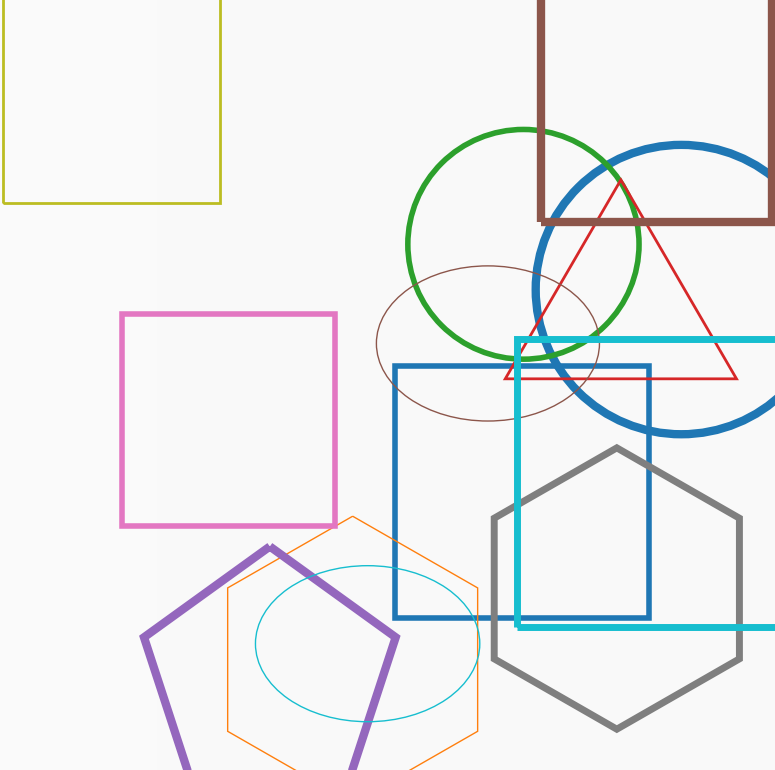[{"shape": "square", "thickness": 2, "radius": 0.82, "center": [0.674, 0.361]}, {"shape": "circle", "thickness": 3, "radius": 0.94, "center": [0.879, 0.624]}, {"shape": "hexagon", "thickness": 0.5, "radius": 0.93, "center": [0.455, 0.143]}, {"shape": "circle", "thickness": 2, "radius": 0.75, "center": [0.675, 0.683]}, {"shape": "triangle", "thickness": 1, "radius": 0.86, "center": [0.801, 0.594]}, {"shape": "pentagon", "thickness": 3, "radius": 0.85, "center": [0.348, 0.12]}, {"shape": "square", "thickness": 3, "radius": 0.75, "center": [0.847, 0.861]}, {"shape": "oval", "thickness": 0.5, "radius": 0.72, "center": [0.63, 0.554]}, {"shape": "square", "thickness": 2, "radius": 0.69, "center": [0.295, 0.455]}, {"shape": "hexagon", "thickness": 2.5, "radius": 0.91, "center": [0.796, 0.236]}, {"shape": "square", "thickness": 1, "radius": 0.7, "center": [0.144, 0.876]}, {"shape": "square", "thickness": 2.5, "radius": 0.93, "center": [0.853, 0.373]}, {"shape": "oval", "thickness": 0.5, "radius": 0.72, "center": [0.474, 0.164]}]